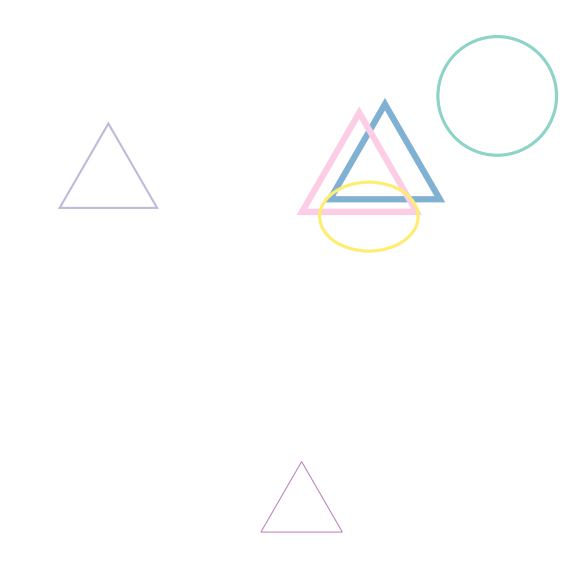[{"shape": "circle", "thickness": 1.5, "radius": 0.51, "center": [0.861, 0.833]}, {"shape": "triangle", "thickness": 1, "radius": 0.49, "center": [0.188, 0.688]}, {"shape": "triangle", "thickness": 3, "radius": 0.55, "center": [0.667, 0.709]}, {"shape": "triangle", "thickness": 3, "radius": 0.57, "center": [0.622, 0.689]}, {"shape": "triangle", "thickness": 0.5, "radius": 0.41, "center": [0.522, 0.119]}, {"shape": "oval", "thickness": 1.5, "radius": 0.43, "center": [0.639, 0.624]}]